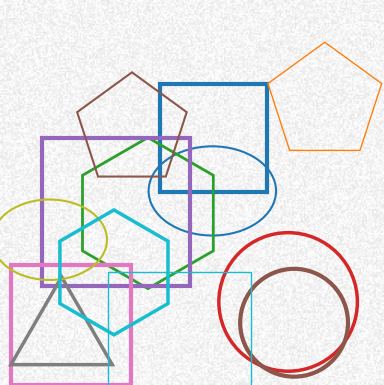[{"shape": "square", "thickness": 3, "radius": 0.7, "center": [0.554, 0.642]}, {"shape": "oval", "thickness": 1.5, "radius": 0.83, "center": [0.552, 0.504]}, {"shape": "pentagon", "thickness": 1, "radius": 0.78, "center": [0.844, 0.735]}, {"shape": "hexagon", "thickness": 2, "radius": 0.98, "center": [0.384, 0.447]}, {"shape": "circle", "thickness": 2.5, "radius": 0.9, "center": [0.748, 0.216]}, {"shape": "square", "thickness": 3, "radius": 0.96, "center": [0.301, 0.45]}, {"shape": "circle", "thickness": 3, "radius": 0.7, "center": [0.764, 0.162]}, {"shape": "pentagon", "thickness": 1.5, "radius": 0.75, "center": [0.343, 0.662]}, {"shape": "square", "thickness": 3, "radius": 0.78, "center": [0.184, 0.156]}, {"shape": "triangle", "thickness": 2.5, "radius": 0.76, "center": [0.16, 0.129]}, {"shape": "oval", "thickness": 1.5, "radius": 0.75, "center": [0.129, 0.377]}, {"shape": "square", "thickness": 1, "radius": 0.93, "center": [0.467, 0.107]}, {"shape": "hexagon", "thickness": 2.5, "radius": 0.81, "center": [0.296, 0.293]}]